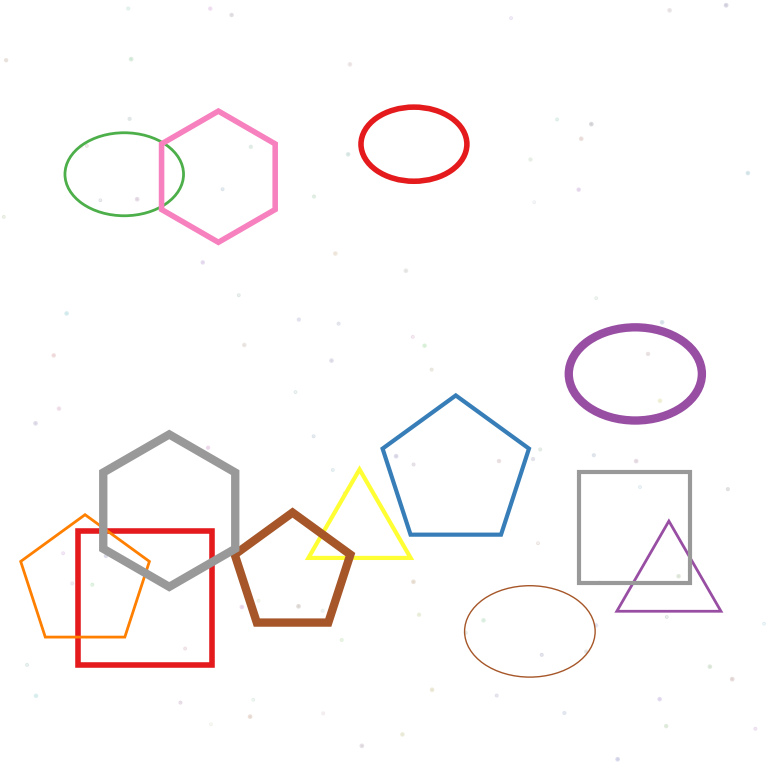[{"shape": "oval", "thickness": 2, "radius": 0.34, "center": [0.538, 0.813]}, {"shape": "square", "thickness": 2, "radius": 0.43, "center": [0.188, 0.224]}, {"shape": "pentagon", "thickness": 1.5, "radius": 0.5, "center": [0.592, 0.386]}, {"shape": "oval", "thickness": 1, "radius": 0.38, "center": [0.161, 0.774]}, {"shape": "oval", "thickness": 3, "radius": 0.43, "center": [0.825, 0.514]}, {"shape": "triangle", "thickness": 1, "radius": 0.39, "center": [0.869, 0.245]}, {"shape": "pentagon", "thickness": 1, "radius": 0.44, "center": [0.11, 0.244]}, {"shape": "triangle", "thickness": 1.5, "radius": 0.38, "center": [0.467, 0.314]}, {"shape": "pentagon", "thickness": 3, "radius": 0.39, "center": [0.38, 0.255]}, {"shape": "oval", "thickness": 0.5, "radius": 0.42, "center": [0.688, 0.18]}, {"shape": "hexagon", "thickness": 2, "radius": 0.43, "center": [0.284, 0.771]}, {"shape": "hexagon", "thickness": 3, "radius": 0.49, "center": [0.22, 0.337]}, {"shape": "square", "thickness": 1.5, "radius": 0.36, "center": [0.824, 0.315]}]